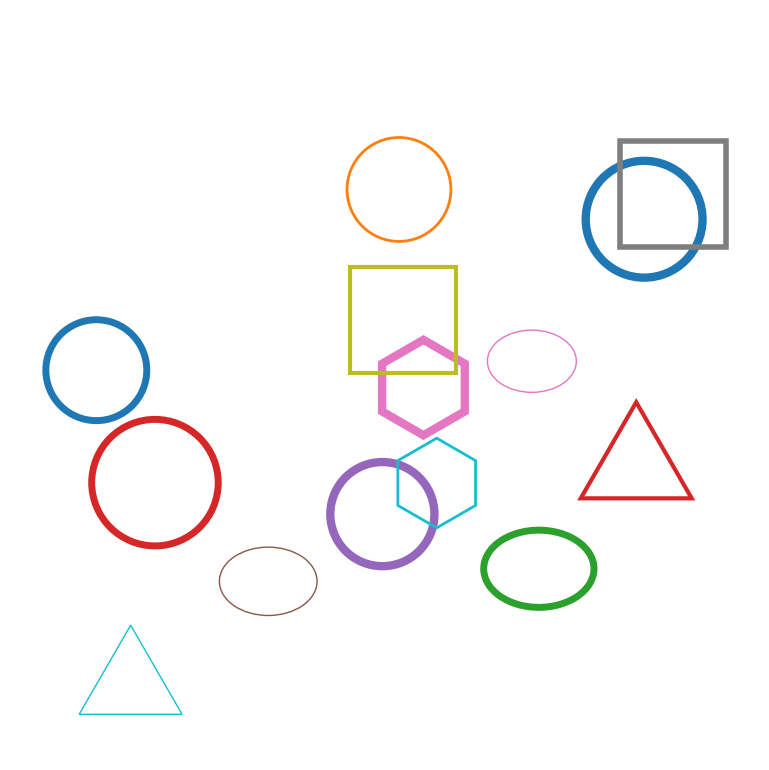[{"shape": "circle", "thickness": 2.5, "radius": 0.33, "center": [0.125, 0.519]}, {"shape": "circle", "thickness": 3, "radius": 0.38, "center": [0.837, 0.715]}, {"shape": "circle", "thickness": 1, "radius": 0.34, "center": [0.518, 0.754]}, {"shape": "oval", "thickness": 2.5, "radius": 0.36, "center": [0.7, 0.261]}, {"shape": "circle", "thickness": 2.5, "radius": 0.41, "center": [0.201, 0.373]}, {"shape": "triangle", "thickness": 1.5, "radius": 0.42, "center": [0.826, 0.394]}, {"shape": "circle", "thickness": 3, "radius": 0.34, "center": [0.497, 0.332]}, {"shape": "oval", "thickness": 0.5, "radius": 0.32, "center": [0.348, 0.245]}, {"shape": "hexagon", "thickness": 3, "radius": 0.31, "center": [0.55, 0.497]}, {"shape": "oval", "thickness": 0.5, "radius": 0.29, "center": [0.691, 0.531]}, {"shape": "square", "thickness": 2, "radius": 0.34, "center": [0.874, 0.749]}, {"shape": "square", "thickness": 1.5, "radius": 0.34, "center": [0.523, 0.585]}, {"shape": "hexagon", "thickness": 1, "radius": 0.29, "center": [0.567, 0.373]}, {"shape": "triangle", "thickness": 0.5, "radius": 0.39, "center": [0.17, 0.111]}]